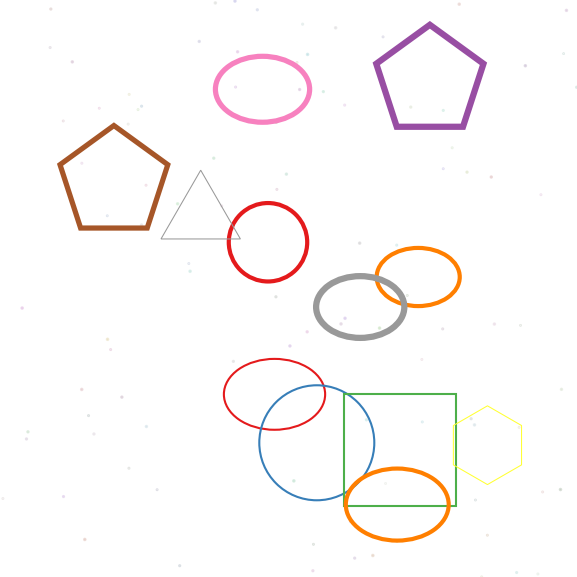[{"shape": "oval", "thickness": 1, "radius": 0.44, "center": [0.475, 0.316]}, {"shape": "circle", "thickness": 2, "radius": 0.34, "center": [0.464, 0.58]}, {"shape": "circle", "thickness": 1, "radius": 0.5, "center": [0.549, 0.232]}, {"shape": "square", "thickness": 1, "radius": 0.49, "center": [0.692, 0.219]}, {"shape": "pentagon", "thickness": 3, "radius": 0.49, "center": [0.744, 0.859]}, {"shape": "oval", "thickness": 2, "radius": 0.36, "center": [0.724, 0.519]}, {"shape": "oval", "thickness": 2, "radius": 0.45, "center": [0.688, 0.125]}, {"shape": "hexagon", "thickness": 0.5, "radius": 0.34, "center": [0.844, 0.228]}, {"shape": "pentagon", "thickness": 2.5, "radius": 0.49, "center": [0.197, 0.684]}, {"shape": "oval", "thickness": 2.5, "radius": 0.41, "center": [0.455, 0.845]}, {"shape": "triangle", "thickness": 0.5, "radius": 0.4, "center": [0.348, 0.625]}, {"shape": "oval", "thickness": 3, "radius": 0.38, "center": [0.624, 0.468]}]